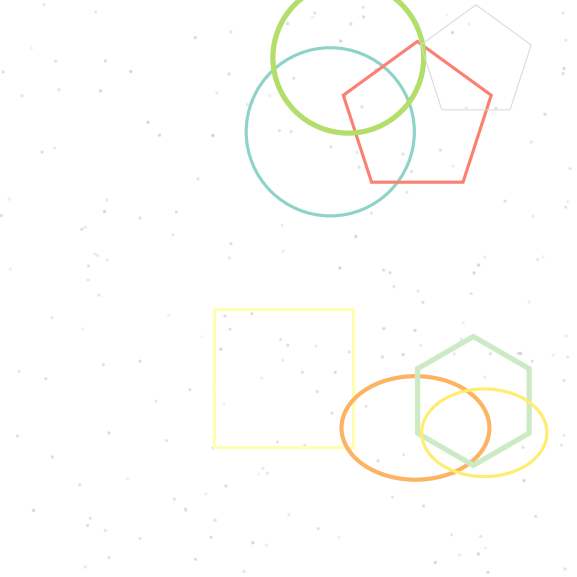[{"shape": "circle", "thickness": 1.5, "radius": 0.73, "center": [0.572, 0.771]}, {"shape": "square", "thickness": 1.5, "radius": 0.6, "center": [0.491, 0.345]}, {"shape": "pentagon", "thickness": 1.5, "radius": 0.67, "center": [0.723, 0.793]}, {"shape": "oval", "thickness": 2, "radius": 0.64, "center": [0.719, 0.258]}, {"shape": "circle", "thickness": 2.5, "radius": 0.65, "center": [0.603, 0.899]}, {"shape": "pentagon", "thickness": 0.5, "radius": 0.5, "center": [0.824, 0.89]}, {"shape": "hexagon", "thickness": 2.5, "radius": 0.56, "center": [0.82, 0.305]}, {"shape": "oval", "thickness": 1.5, "radius": 0.54, "center": [0.839, 0.25]}]